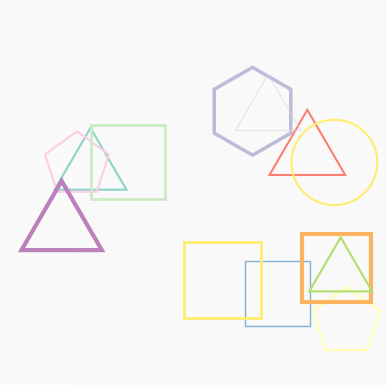[{"shape": "triangle", "thickness": 1.5, "radius": 0.54, "center": [0.234, 0.561]}, {"shape": "pentagon", "thickness": 1.5, "radius": 0.45, "center": [0.894, 0.164]}, {"shape": "hexagon", "thickness": 2.5, "radius": 0.57, "center": [0.652, 0.711]}, {"shape": "triangle", "thickness": 1.5, "radius": 0.56, "center": [0.793, 0.602]}, {"shape": "square", "thickness": 1, "radius": 0.42, "center": [0.716, 0.238]}, {"shape": "square", "thickness": 3, "radius": 0.44, "center": [0.869, 0.303]}, {"shape": "triangle", "thickness": 1.5, "radius": 0.47, "center": [0.879, 0.29]}, {"shape": "pentagon", "thickness": 1.5, "radius": 0.43, "center": [0.199, 0.572]}, {"shape": "triangle", "thickness": 0.5, "radius": 0.49, "center": [0.692, 0.709]}, {"shape": "triangle", "thickness": 3, "radius": 0.6, "center": [0.159, 0.41]}, {"shape": "square", "thickness": 2, "radius": 0.48, "center": [0.331, 0.578]}, {"shape": "circle", "thickness": 1.5, "radius": 0.55, "center": [0.863, 0.578]}, {"shape": "square", "thickness": 2, "radius": 0.5, "center": [0.574, 0.272]}]